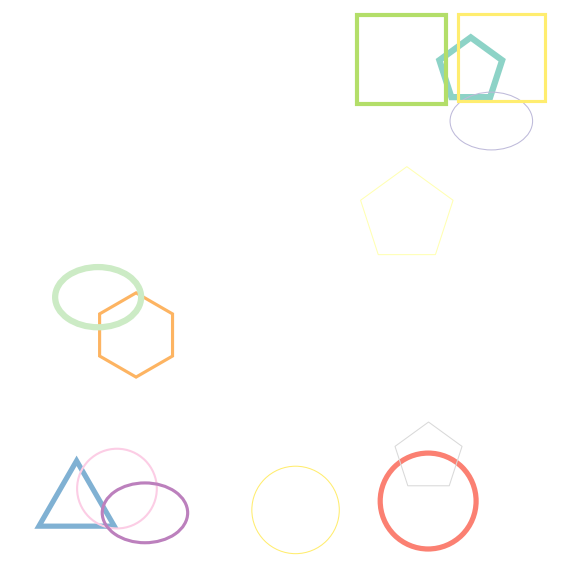[{"shape": "pentagon", "thickness": 3, "radius": 0.29, "center": [0.815, 0.877]}, {"shape": "pentagon", "thickness": 0.5, "radius": 0.42, "center": [0.704, 0.626]}, {"shape": "oval", "thickness": 0.5, "radius": 0.36, "center": [0.851, 0.79]}, {"shape": "circle", "thickness": 2.5, "radius": 0.42, "center": [0.741, 0.132]}, {"shape": "triangle", "thickness": 2.5, "radius": 0.38, "center": [0.133, 0.126]}, {"shape": "hexagon", "thickness": 1.5, "radius": 0.36, "center": [0.236, 0.419]}, {"shape": "square", "thickness": 2, "radius": 0.38, "center": [0.695, 0.896]}, {"shape": "circle", "thickness": 1, "radius": 0.35, "center": [0.203, 0.153]}, {"shape": "pentagon", "thickness": 0.5, "radius": 0.31, "center": [0.742, 0.207]}, {"shape": "oval", "thickness": 1.5, "radius": 0.37, "center": [0.251, 0.111]}, {"shape": "oval", "thickness": 3, "radius": 0.37, "center": [0.17, 0.485]}, {"shape": "square", "thickness": 1.5, "radius": 0.38, "center": [0.869, 0.9]}, {"shape": "circle", "thickness": 0.5, "radius": 0.38, "center": [0.512, 0.116]}]